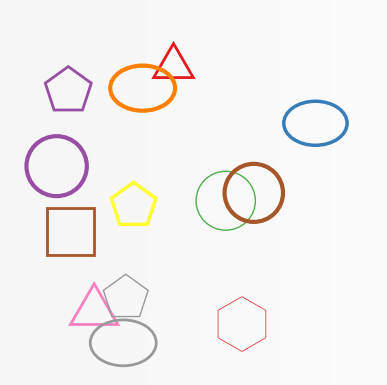[{"shape": "hexagon", "thickness": 0.5, "radius": 0.36, "center": [0.624, 0.158]}, {"shape": "triangle", "thickness": 2, "radius": 0.29, "center": [0.448, 0.828]}, {"shape": "oval", "thickness": 2.5, "radius": 0.41, "center": [0.814, 0.68]}, {"shape": "circle", "thickness": 1, "radius": 0.38, "center": [0.583, 0.479]}, {"shape": "pentagon", "thickness": 2, "radius": 0.31, "center": [0.176, 0.765]}, {"shape": "circle", "thickness": 3, "radius": 0.39, "center": [0.146, 0.568]}, {"shape": "oval", "thickness": 3, "radius": 0.42, "center": [0.368, 0.771]}, {"shape": "pentagon", "thickness": 2.5, "radius": 0.3, "center": [0.345, 0.466]}, {"shape": "square", "thickness": 2, "radius": 0.3, "center": [0.183, 0.398]}, {"shape": "circle", "thickness": 3, "radius": 0.38, "center": [0.655, 0.499]}, {"shape": "triangle", "thickness": 2, "radius": 0.35, "center": [0.243, 0.192]}, {"shape": "oval", "thickness": 2, "radius": 0.43, "center": [0.318, 0.11]}, {"shape": "pentagon", "thickness": 1, "radius": 0.3, "center": [0.325, 0.227]}]